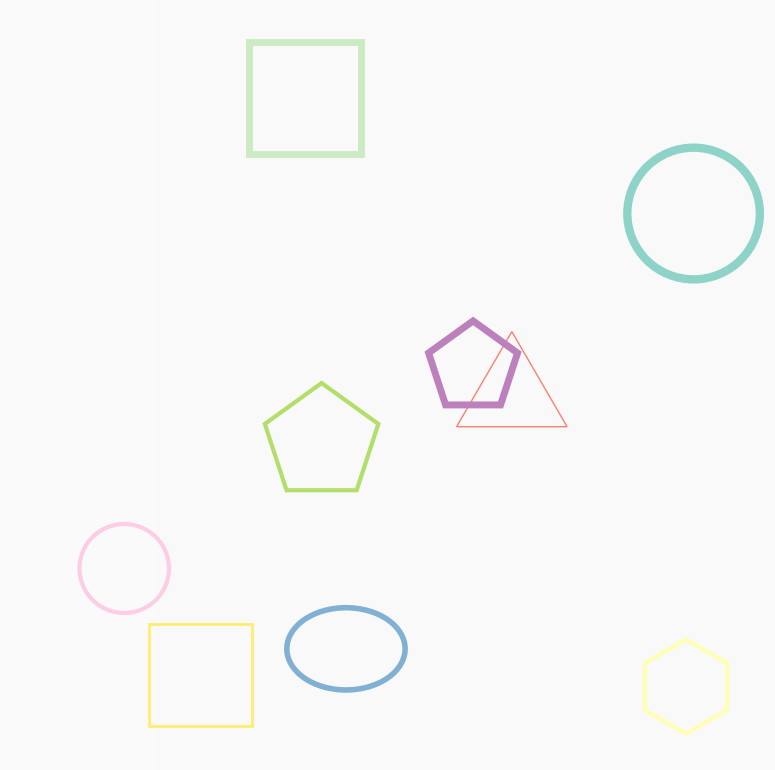[{"shape": "circle", "thickness": 3, "radius": 0.43, "center": [0.895, 0.723]}, {"shape": "hexagon", "thickness": 1.5, "radius": 0.31, "center": [0.885, 0.108]}, {"shape": "triangle", "thickness": 0.5, "radius": 0.41, "center": [0.66, 0.487]}, {"shape": "oval", "thickness": 2, "radius": 0.38, "center": [0.446, 0.157]}, {"shape": "pentagon", "thickness": 1.5, "radius": 0.38, "center": [0.415, 0.426]}, {"shape": "circle", "thickness": 1.5, "radius": 0.29, "center": [0.16, 0.262]}, {"shape": "pentagon", "thickness": 2.5, "radius": 0.3, "center": [0.61, 0.523]}, {"shape": "square", "thickness": 2.5, "radius": 0.36, "center": [0.394, 0.873]}, {"shape": "square", "thickness": 1, "radius": 0.33, "center": [0.259, 0.123]}]